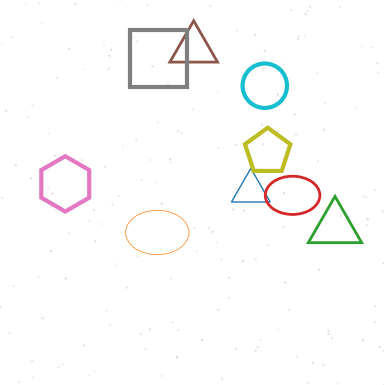[{"shape": "triangle", "thickness": 1, "radius": 0.29, "center": [0.652, 0.504]}, {"shape": "oval", "thickness": 0.5, "radius": 0.41, "center": [0.409, 0.396]}, {"shape": "triangle", "thickness": 2, "radius": 0.4, "center": [0.87, 0.41]}, {"shape": "oval", "thickness": 2, "radius": 0.35, "center": [0.76, 0.493]}, {"shape": "triangle", "thickness": 2, "radius": 0.36, "center": [0.503, 0.874]}, {"shape": "hexagon", "thickness": 3, "radius": 0.36, "center": [0.17, 0.522]}, {"shape": "square", "thickness": 3, "radius": 0.37, "center": [0.412, 0.847]}, {"shape": "pentagon", "thickness": 3, "radius": 0.31, "center": [0.695, 0.606]}, {"shape": "circle", "thickness": 3, "radius": 0.29, "center": [0.688, 0.777]}]